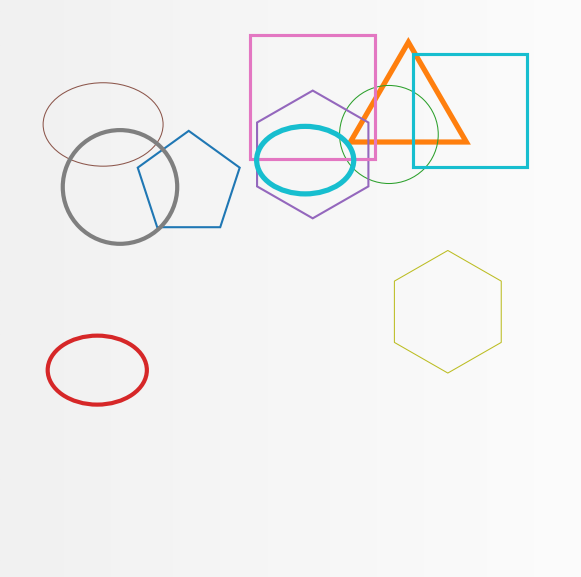[{"shape": "pentagon", "thickness": 1, "radius": 0.46, "center": [0.325, 0.68]}, {"shape": "triangle", "thickness": 2.5, "radius": 0.58, "center": [0.703, 0.811]}, {"shape": "circle", "thickness": 0.5, "radius": 0.42, "center": [0.669, 0.766]}, {"shape": "oval", "thickness": 2, "radius": 0.43, "center": [0.167, 0.358]}, {"shape": "hexagon", "thickness": 1, "radius": 0.55, "center": [0.538, 0.732]}, {"shape": "oval", "thickness": 0.5, "radius": 0.52, "center": [0.177, 0.784]}, {"shape": "square", "thickness": 1.5, "radius": 0.54, "center": [0.538, 0.831]}, {"shape": "circle", "thickness": 2, "radius": 0.49, "center": [0.206, 0.675]}, {"shape": "hexagon", "thickness": 0.5, "radius": 0.53, "center": [0.77, 0.459]}, {"shape": "oval", "thickness": 2.5, "radius": 0.42, "center": [0.525, 0.722]}, {"shape": "square", "thickness": 1.5, "radius": 0.49, "center": [0.809, 0.808]}]